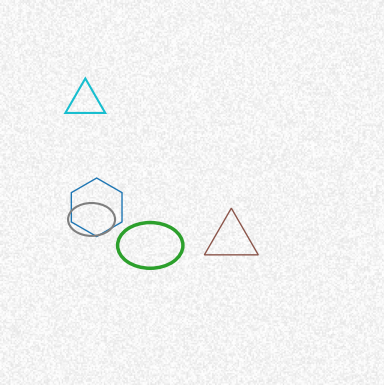[{"shape": "hexagon", "thickness": 1, "radius": 0.38, "center": [0.251, 0.462]}, {"shape": "oval", "thickness": 2.5, "radius": 0.42, "center": [0.39, 0.363]}, {"shape": "triangle", "thickness": 1, "radius": 0.4, "center": [0.601, 0.378]}, {"shape": "oval", "thickness": 1.5, "radius": 0.31, "center": [0.238, 0.43]}, {"shape": "triangle", "thickness": 1.5, "radius": 0.3, "center": [0.222, 0.737]}]